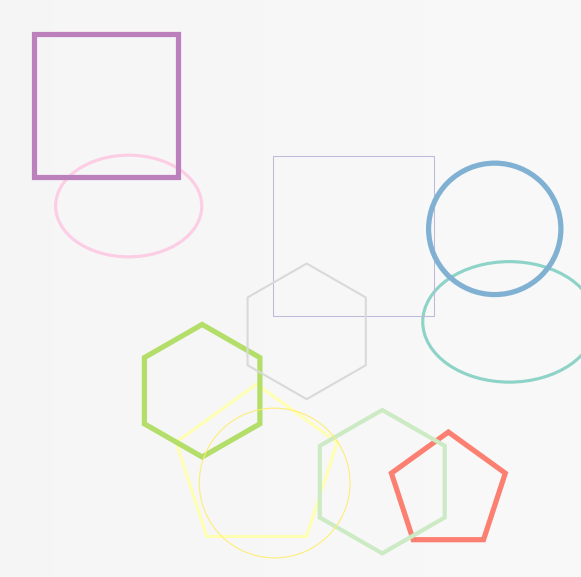[{"shape": "oval", "thickness": 1.5, "radius": 0.75, "center": [0.876, 0.442]}, {"shape": "pentagon", "thickness": 1.5, "radius": 0.73, "center": [0.442, 0.188]}, {"shape": "square", "thickness": 0.5, "radius": 0.69, "center": [0.608, 0.59]}, {"shape": "pentagon", "thickness": 2.5, "radius": 0.52, "center": [0.771, 0.148]}, {"shape": "circle", "thickness": 2.5, "radius": 0.57, "center": [0.851, 0.603]}, {"shape": "hexagon", "thickness": 2.5, "radius": 0.57, "center": [0.348, 0.323]}, {"shape": "oval", "thickness": 1.5, "radius": 0.63, "center": [0.221, 0.642]}, {"shape": "hexagon", "thickness": 1, "radius": 0.59, "center": [0.528, 0.425]}, {"shape": "square", "thickness": 2.5, "radius": 0.62, "center": [0.182, 0.817]}, {"shape": "hexagon", "thickness": 2, "radius": 0.62, "center": [0.658, 0.165]}, {"shape": "circle", "thickness": 0.5, "radius": 0.65, "center": [0.473, 0.163]}]